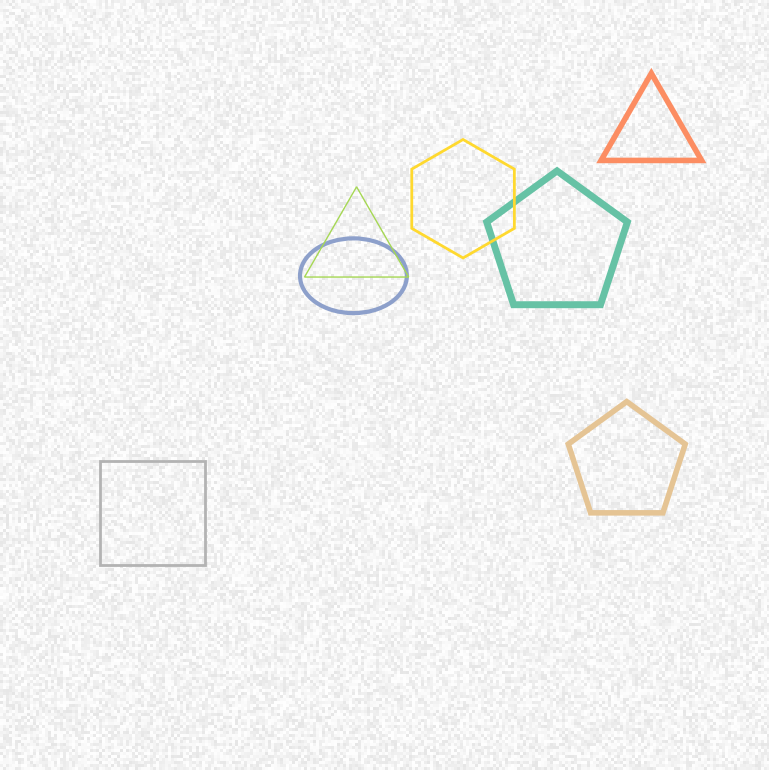[{"shape": "pentagon", "thickness": 2.5, "radius": 0.48, "center": [0.723, 0.682]}, {"shape": "triangle", "thickness": 2, "radius": 0.38, "center": [0.846, 0.829]}, {"shape": "oval", "thickness": 1.5, "radius": 0.35, "center": [0.459, 0.642]}, {"shape": "triangle", "thickness": 0.5, "radius": 0.39, "center": [0.463, 0.679]}, {"shape": "hexagon", "thickness": 1, "radius": 0.38, "center": [0.601, 0.742]}, {"shape": "pentagon", "thickness": 2, "radius": 0.4, "center": [0.814, 0.399]}, {"shape": "square", "thickness": 1, "radius": 0.34, "center": [0.198, 0.334]}]